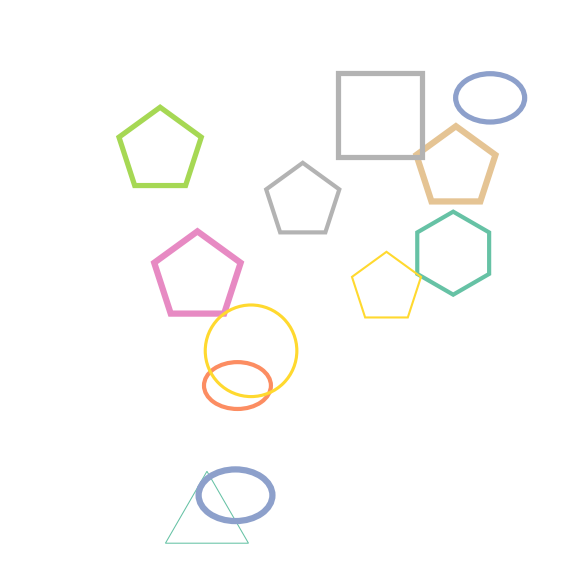[{"shape": "triangle", "thickness": 0.5, "radius": 0.41, "center": [0.358, 0.1]}, {"shape": "hexagon", "thickness": 2, "radius": 0.36, "center": [0.785, 0.561]}, {"shape": "oval", "thickness": 2, "radius": 0.29, "center": [0.411, 0.332]}, {"shape": "oval", "thickness": 3, "radius": 0.32, "center": [0.408, 0.142]}, {"shape": "oval", "thickness": 2.5, "radius": 0.3, "center": [0.849, 0.83]}, {"shape": "pentagon", "thickness": 3, "radius": 0.39, "center": [0.342, 0.52]}, {"shape": "pentagon", "thickness": 2.5, "radius": 0.37, "center": [0.277, 0.738]}, {"shape": "pentagon", "thickness": 1, "radius": 0.31, "center": [0.669, 0.5]}, {"shape": "circle", "thickness": 1.5, "radius": 0.4, "center": [0.435, 0.392]}, {"shape": "pentagon", "thickness": 3, "radius": 0.36, "center": [0.789, 0.709]}, {"shape": "pentagon", "thickness": 2, "radius": 0.33, "center": [0.524, 0.651]}, {"shape": "square", "thickness": 2.5, "radius": 0.36, "center": [0.658, 0.801]}]